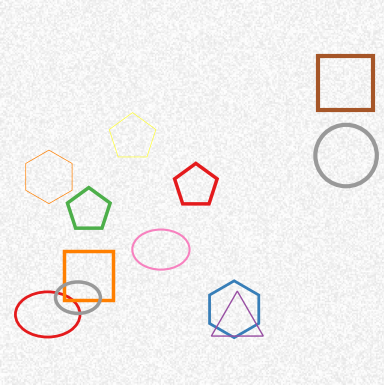[{"shape": "pentagon", "thickness": 2.5, "radius": 0.29, "center": [0.509, 0.517]}, {"shape": "oval", "thickness": 2, "radius": 0.42, "center": [0.124, 0.183]}, {"shape": "hexagon", "thickness": 2, "radius": 0.37, "center": [0.608, 0.197]}, {"shape": "pentagon", "thickness": 2.5, "radius": 0.29, "center": [0.231, 0.455]}, {"shape": "triangle", "thickness": 1, "radius": 0.39, "center": [0.616, 0.166]}, {"shape": "hexagon", "thickness": 0.5, "radius": 0.35, "center": [0.127, 0.541]}, {"shape": "square", "thickness": 2.5, "radius": 0.31, "center": [0.23, 0.285]}, {"shape": "pentagon", "thickness": 0.5, "radius": 0.32, "center": [0.344, 0.644]}, {"shape": "square", "thickness": 3, "radius": 0.35, "center": [0.897, 0.784]}, {"shape": "oval", "thickness": 1.5, "radius": 0.37, "center": [0.418, 0.352]}, {"shape": "oval", "thickness": 2.5, "radius": 0.29, "center": [0.202, 0.227]}, {"shape": "circle", "thickness": 3, "radius": 0.4, "center": [0.899, 0.596]}]